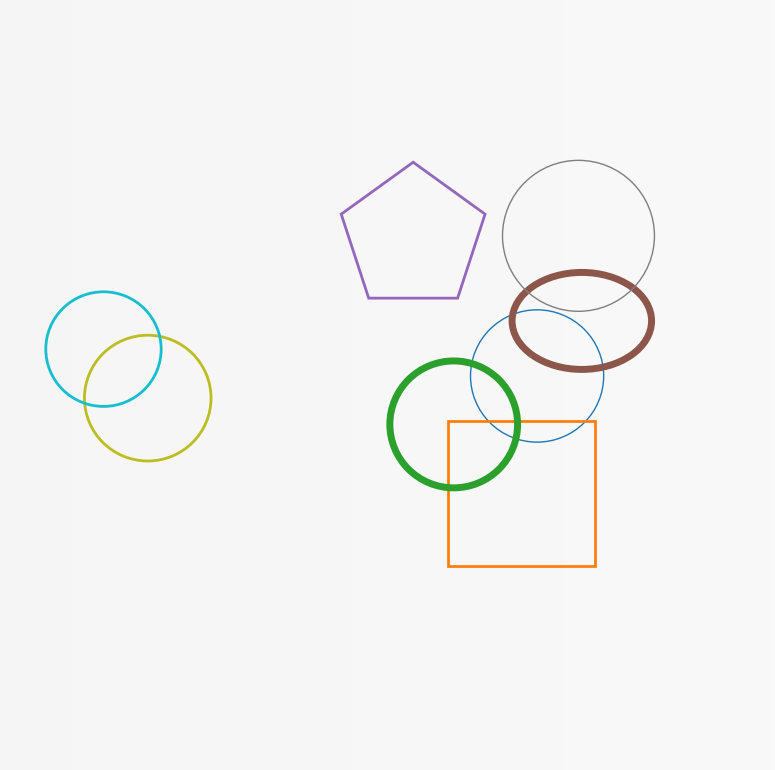[{"shape": "circle", "thickness": 0.5, "radius": 0.43, "center": [0.693, 0.512]}, {"shape": "square", "thickness": 1, "radius": 0.47, "center": [0.673, 0.359]}, {"shape": "circle", "thickness": 2.5, "radius": 0.41, "center": [0.585, 0.449]}, {"shape": "pentagon", "thickness": 1, "radius": 0.49, "center": [0.533, 0.692]}, {"shape": "oval", "thickness": 2.5, "radius": 0.45, "center": [0.751, 0.583]}, {"shape": "circle", "thickness": 0.5, "radius": 0.49, "center": [0.746, 0.694]}, {"shape": "circle", "thickness": 1, "radius": 0.41, "center": [0.191, 0.483]}, {"shape": "circle", "thickness": 1, "radius": 0.37, "center": [0.134, 0.547]}]